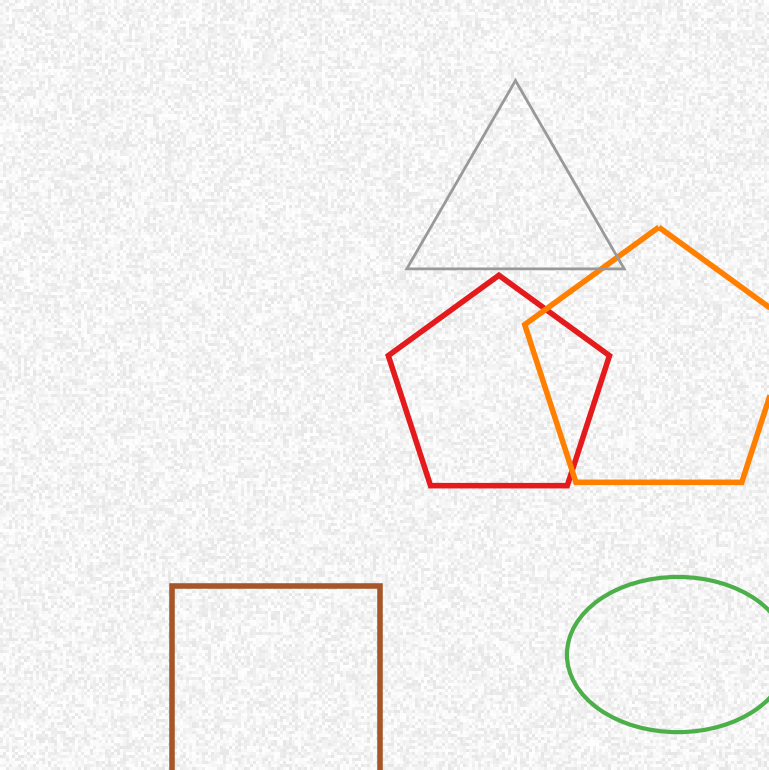[{"shape": "pentagon", "thickness": 2, "radius": 0.76, "center": [0.648, 0.491]}, {"shape": "oval", "thickness": 1.5, "radius": 0.72, "center": [0.88, 0.15]}, {"shape": "pentagon", "thickness": 2, "radius": 0.92, "center": [0.856, 0.522]}, {"shape": "square", "thickness": 2, "radius": 0.68, "center": [0.359, 0.103]}, {"shape": "triangle", "thickness": 1, "radius": 0.82, "center": [0.669, 0.732]}]